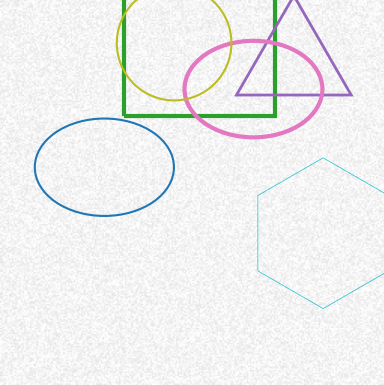[{"shape": "oval", "thickness": 1.5, "radius": 0.9, "center": [0.271, 0.566]}, {"shape": "square", "thickness": 3, "radius": 0.98, "center": [0.518, 0.894]}, {"shape": "triangle", "thickness": 2, "radius": 0.86, "center": [0.763, 0.839]}, {"shape": "oval", "thickness": 3, "radius": 0.9, "center": [0.658, 0.769]}, {"shape": "circle", "thickness": 1.5, "radius": 0.74, "center": [0.452, 0.888]}, {"shape": "hexagon", "thickness": 0.5, "radius": 0.98, "center": [0.839, 0.394]}]